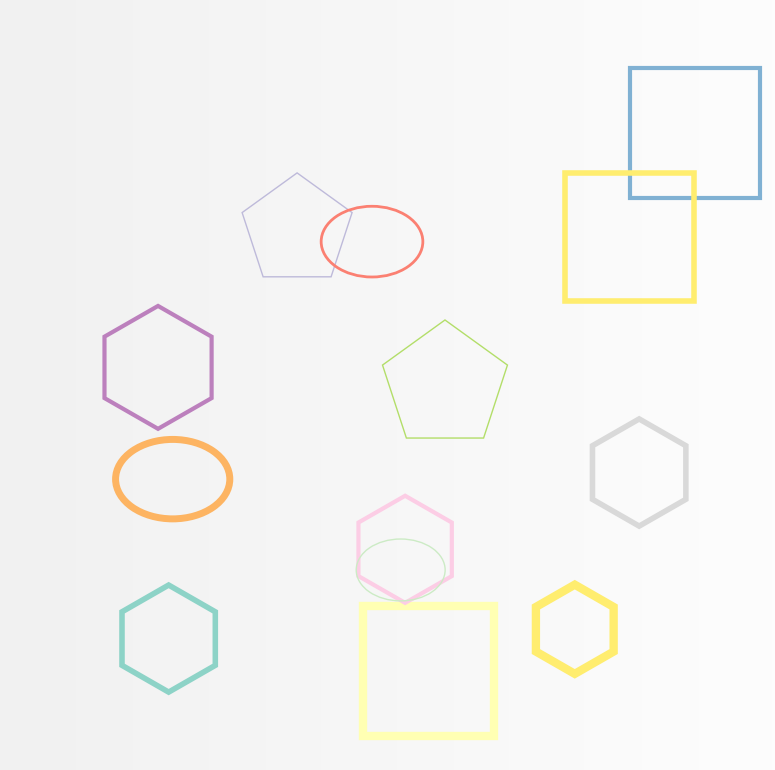[{"shape": "hexagon", "thickness": 2, "radius": 0.35, "center": [0.218, 0.171]}, {"shape": "square", "thickness": 3, "radius": 0.42, "center": [0.553, 0.128]}, {"shape": "pentagon", "thickness": 0.5, "radius": 0.37, "center": [0.383, 0.701]}, {"shape": "oval", "thickness": 1, "radius": 0.33, "center": [0.48, 0.686]}, {"shape": "square", "thickness": 1.5, "radius": 0.42, "center": [0.897, 0.827]}, {"shape": "oval", "thickness": 2.5, "radius": 0.37, "center": [0.223, 0.378]}, {"shape": "pentagon", "thickness": 0.5, "radius": 0.42, "center": [0.574, 0.5]}, {"shape": "hexagon", "thickness": 1.5, "radius": 0.35, "center": [0.523, 0.287]}, {"shape": "hexagon", "thickness": 2, "radius": 0.35, "center": [0.825, 0.386]}, {"shape": "hexagon", "thickness": 1.5, "radius": 0.4, "center": [0.204, 0.523]}, {"shape": "oval", "thickness": 0.5, "radius": 0.29, "center": [0.517, 0.26]}, {"shape": "square", "thickness": 2, "radius": 0.42, "center": [0.812, 0.692]}, {"shape": "hexagon", "thickness": 3, "radius": 0.29, "center": [0.742, 0.183]}]